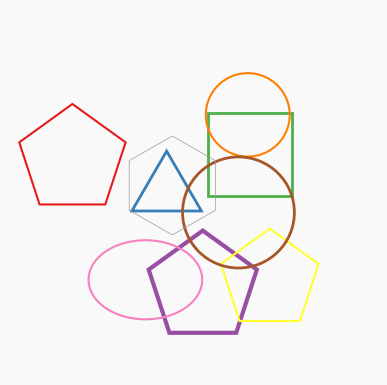[{"shape": "pentagon", "thickness": 1.5, "radius": 0.72, "center": [0.187, 0.586]}, {"shape": "triangle", "thickness": 2, "radius": 0.52, "center": [0.43, 0.504]}, {"shape": "square", "thickness": 2, "radius": 0.54, "center": [0.645, 0.599]}, {"shape": "pentagon", "thickness": 3, "radius": 0.73, "center": [0.523, 0.254]}, {"shape": "circle", "thickness": 1.5, "radius": 0.54, "center": [0.639, 0.702]}, {"shape": "pentagon", "thickness": 1.5, "radius": 0.66, "center": [0.696, 0.273]}, {"shape": "circle", "thickness": 2, "radius": 0.72, "center": [0.615, 0.448]}, {"shape": "oval", "thickness": 1.5, "radius": 0.73, "center": [0.375, 0.273]}, {"shape": "hexagon", "thickness": 0.5, "radius": 0.64, "center": [0.445, 0.518]}]